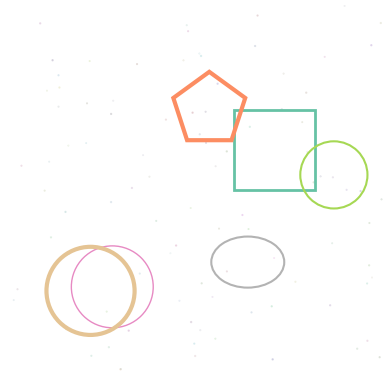[{"shape": "square", "thickness": 2, "radius": 0.52, "center": [0.713, 0.611]}, {"shape": "pentagon", "thickness": 3, "radius": 0.49, "center": [0.544, 0.715]}, {"shape": "circle", "thickness": 1, "radius": 0.53, "center": [0.292, 0.255]}, {"shape": "circle", "thickness": 1.5, "radius": 0.44, "center": [0.867, 0.546]}, {"shape": "circle", "thickness": 3, "radius": 0.57, "center": [0.235, 0.244]}, {"shape": "oval", "thickness": 1.5, "radius": 0.47, "center": [0.644, 0.319]}]